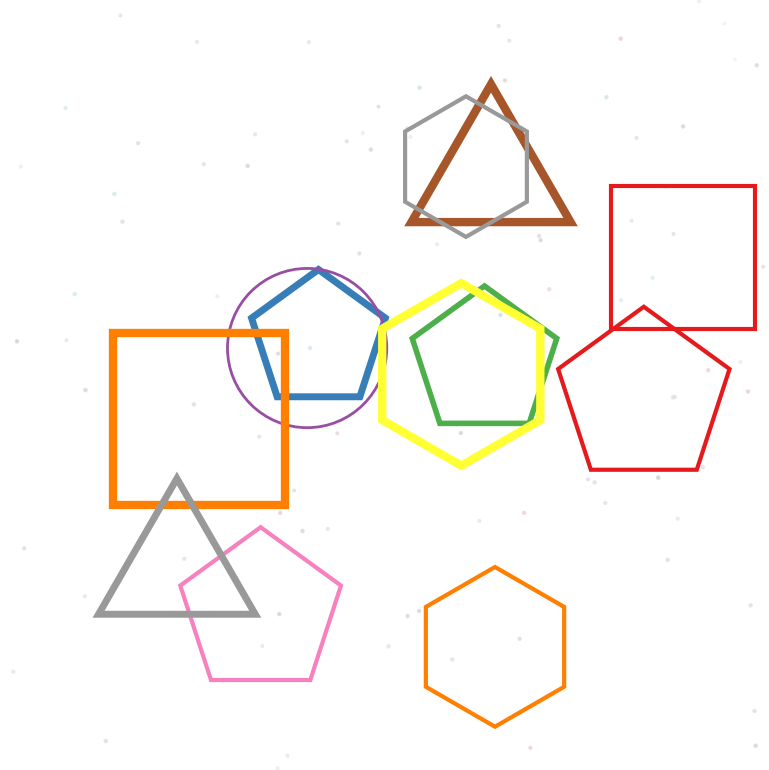[{"shape": "square", "thickness": 1.5, "radius": 0.46, "center": [0.887, 0.665]}, {"shape": "pentagon", "thickness": 1.5, "radius": 0.59, "center": [0.836, 0.485]}, {"shape": "pentagon", "thickness": 2.5, "radius": 0.46, "center": [0.414, 0.559]}, {"shape": "pentagon", "thickness": 2, "radius": 0.49, "center": [0.629, 0.53]}, {"shape": "circle", "thickness": 1, "radius": 0.52, "center": [0.399, 0.548]}, {"shape": "square", "thickness": 3, "radius": 0.56, "center": [0.258, 0.456]}, {"shape": "hexagon", "thickness": 1.5, "radius": 0.52, "center": [0.643, 0.16]}, {"shape": "hexagon", "thickness": 3, "radius": 0.59, "center": [0.599, 0.514]}, {"shape": "triangle", "thickness": 3, "radius": 0.6, "center": [0.638, 0.771]}, {"shape": "pentagon", "thickness": 1.5, "radius": 0.55, "center": [0.338, 0.206]}, {"shape": "hexagon", "thickness": 1.5, "radius": 0.46, "center": [0.605, 0.784]}, {"shape": "triangle", "thickness": 2.5, "radius": 0.59, "center": [0.23, 0.261]}]